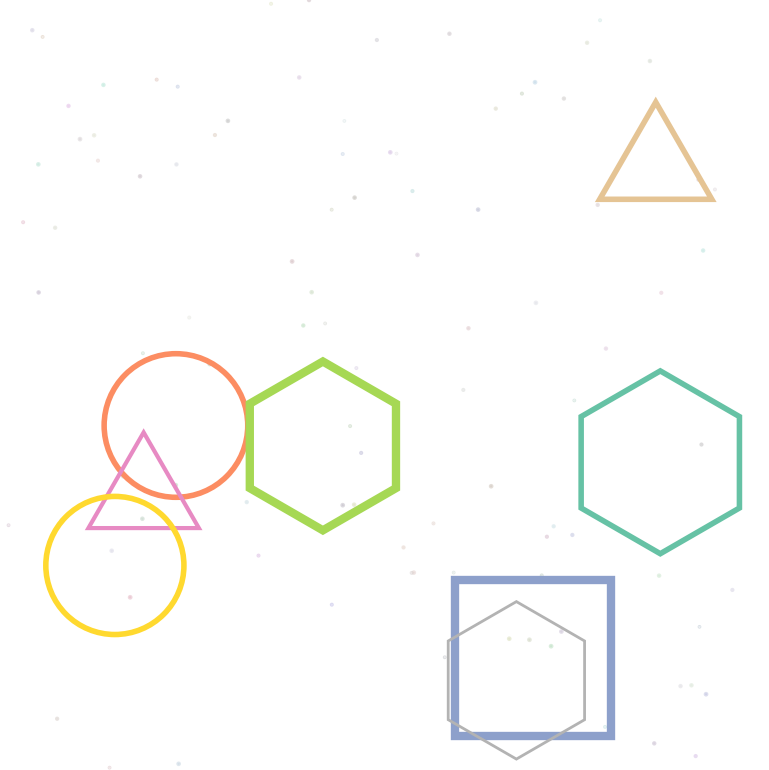[{"shape": "hexagon", "thickness": 2, "radius": 0.59, "center": [0.858, 0.4]}, {"shape": "circle", "thickness": 2, "radius": 0.47, "center": [0.228, 0.447]}, {"shape": "square", "thickness": 3, "radius": 0.51, "center": [0.692, 0.145]}, {"shape": "triangle", "thickness": 1.5, "radius": 0.41, "center": [0.187, 0.356]}, {"shape": "hexagon", "thickness": 3, "radius": 0.55, "center": [0.419, 0.421]}, {"shape": "circle", "thickness": 2, "radius": 0.45, "center": [0.149, 0.266]}, {"shape": "triangle", "thickness": 2, "radius": 0.42, "center": [0.852, 0.783]}, {"shape": "hexagon", "thickness": 1, "radius": 0.51, "center": [0.671, 0.116]}]